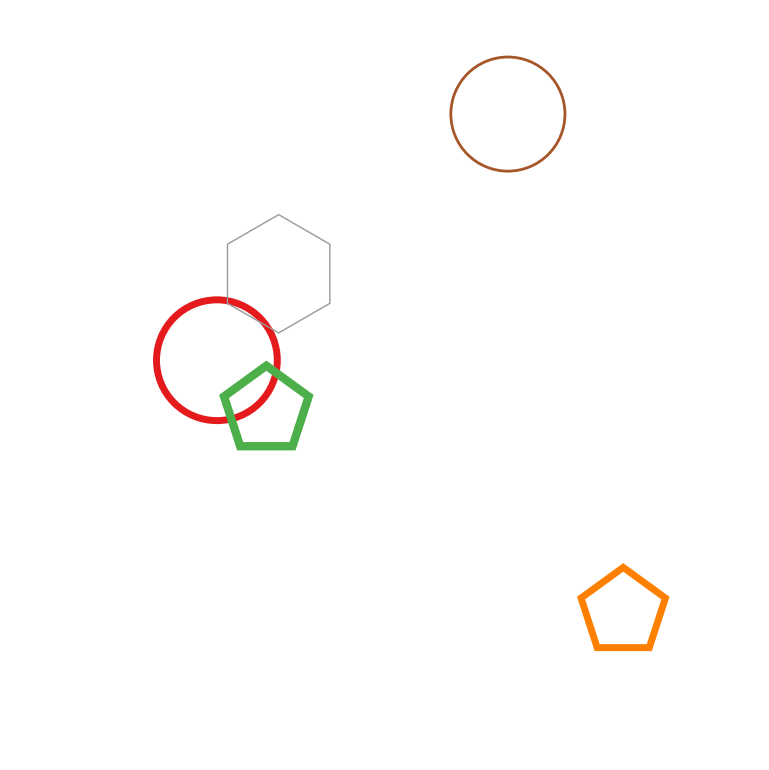[{"shape": "circle", "thickness": 2.5, "radius": 0.39, "center": [0.282, 0.532]}, {"shape": "pentagon", "thickness": 3, "radius": 0.29, "center": [0.346, 0.467]}, {"shape": "pentagon", "thickness": 2.5, "radius": 0.29, "center": [0.809, 0.206]}, {"shape": "circle", "thickness": 1, "radius": 0.37, "center": [0.66, 0.852]}, {"shape": "hexagon", "thickness": 0.5, "radius": 0.38, "center": [0.362, 0.644]}]